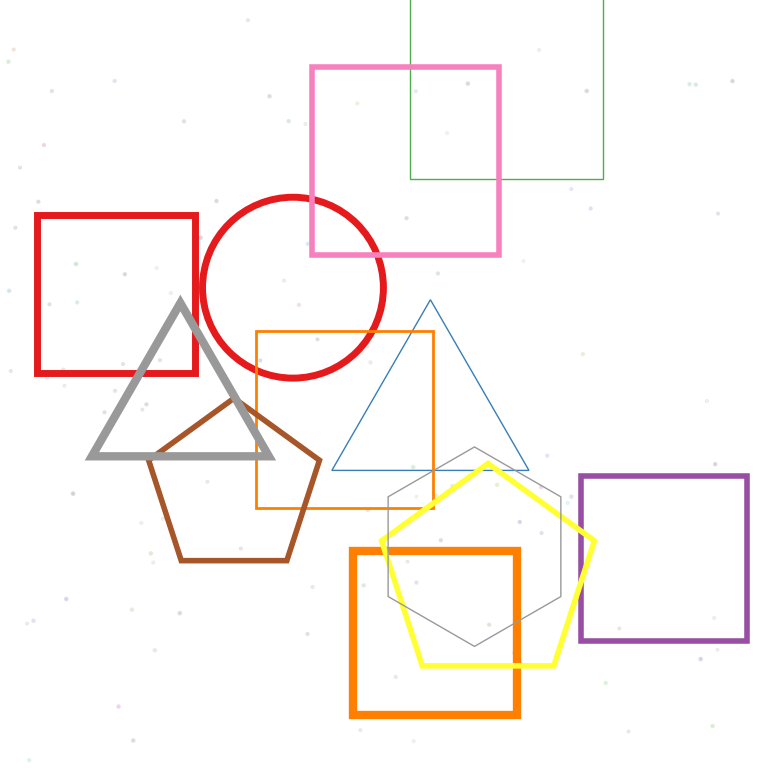[{"shape": "circle", "thickness": 2.5, "radius": 0.59, "center": [0.38, 0.626]}, {"shape": "square", "thickness": 2.5, "radius": 0.51, "center": [0.151, 0.618]}, {"shape": "triangle", "thickness": 0.5, "radius": 0.74, "center": [0.559, 0.463]}, {"shape": "square", "thickness": 0.5, "radius": 0.63, "center": [0.658, 0.893]}, {"shape": "square", "thickness": 2, "radius": 0.54, "center": [0.862, 0.274]}, {"shape": "square", "thickness": 1, "radius": 0.58, "center": [0.447, 0.455]}, {"shape": "square", "thickness": 3, "radius": 0.53, "center": [0.565, 0.178]}, {"shape": "pentagon", "thickness": 2, "radius": 0.73, "center": [0.634, 0.253]}, {"shape": "pentagon", "thickness": 2, "radius": 0.58, "center": [0.304, 0.366]}, {"shape": "square", "thickness": 2, "radius": 0.61, "center": [0.527, 0.791]}, {"shape": "hexagon", "thickness": 0.5, "radius": 0.65, "center": [0.616, 0.29]}, {"shape": "triangle", "thickness": 3, "radius": 0.66, "center": [0.234, 0.474]}]